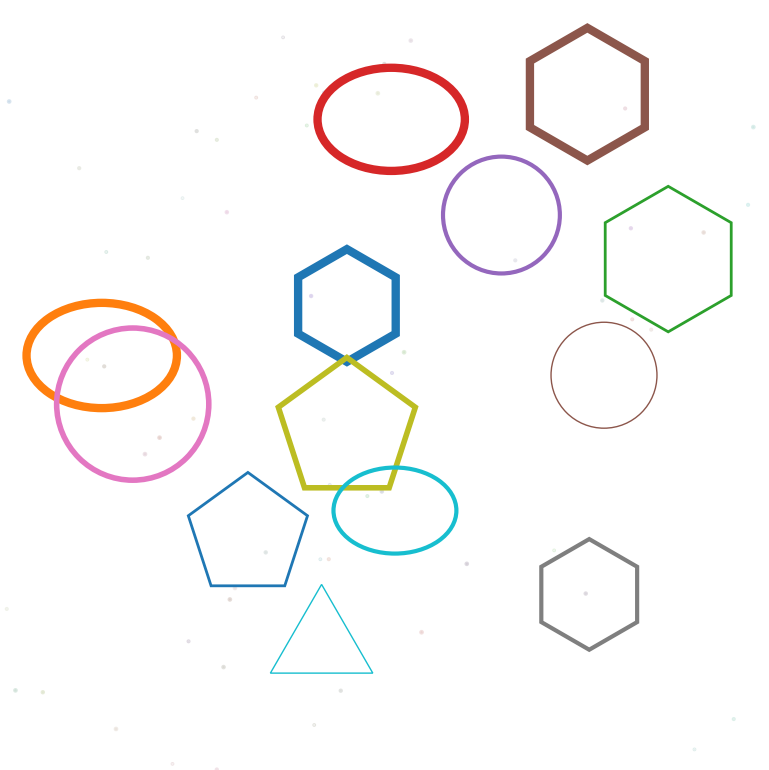[{"shape": "hexagon", "thickness": 3, "radius": 0.37, "center": [0.451, 0.603]}, {"shape": "pentagon", "thickness": 1, "radius": 0.41, "center": [0.322, 0.305]}, {"shape": "oval", "thickness": 3, "radius": 0.49, "center": [0.132, 0.538]}, {"shape": "hexagon", "thickness": 1, "radius": 0.47, "center": [0.868, 0.664]}, {"shape": "oval", "thickness": 3, "radius": 0.48, "center": [0.508, 0.845]}, {"shape": "circle", "thickness": 1.5, "radius": 0.38, "center": [0.651, 0.721]}, {"shape": "circle", "thickness": 0.5, "radius": 0.34, "center": [0.784, 0.513]}, {"shape": "hexagon", "thickness": 3, "radius": 0.43, "center": [0.763, 0.878]}, {"shape": "circle", "thickness": 2, "radius": 0.49, "center": [0.172, 0.475]}, {"shape": "hexagon", "thickness": 1.5, "radius": 0.36, "center": [0.765, 0.228]}, {"shape": "pentagon", "thickness": 2, "radius": 0.47, "center": [0.45, 0.442]}, {"shape": "triangle", "thickness": 0.5, "radius": 0.38, "center": [0.418, 0.164]}, {"shape": "oval", "thickness": 1.5, "radius": 0.4, "center": [0.513, 0.337]}]